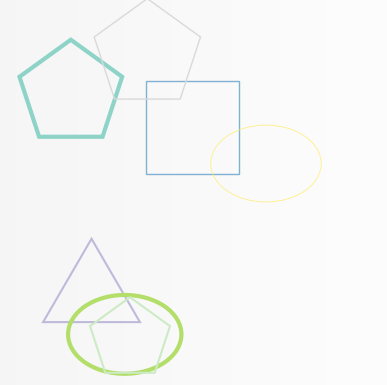[{"shape": "pentagon", "thickness": 3, "radius": 0.7, "center": [0.183, 0.757]}, {"shape": "triangle", "thickness": 1.5, "radius": 0.72, "center": [0.236, 0.235]}, {"shape": "square", "thickness": 1, "radius": 0.6, "center": [0.497, 0.668]}, {"shape": "oval", "thickness": 3, "radius": 0.73, "center": [0.322, 0.132]}, {"shape": "pentagon", "thickness": 1, "radius": 0.72, "center": [0.38, 0.859]}, {"shape": "pentagon", "thickness": 1.5, "radius": 0.54, "center": [0.336, 0.119]}, {"shape": "oval", "thickness": 0.5, "radius": 0.71, "center": [0.686, 0.575]}]